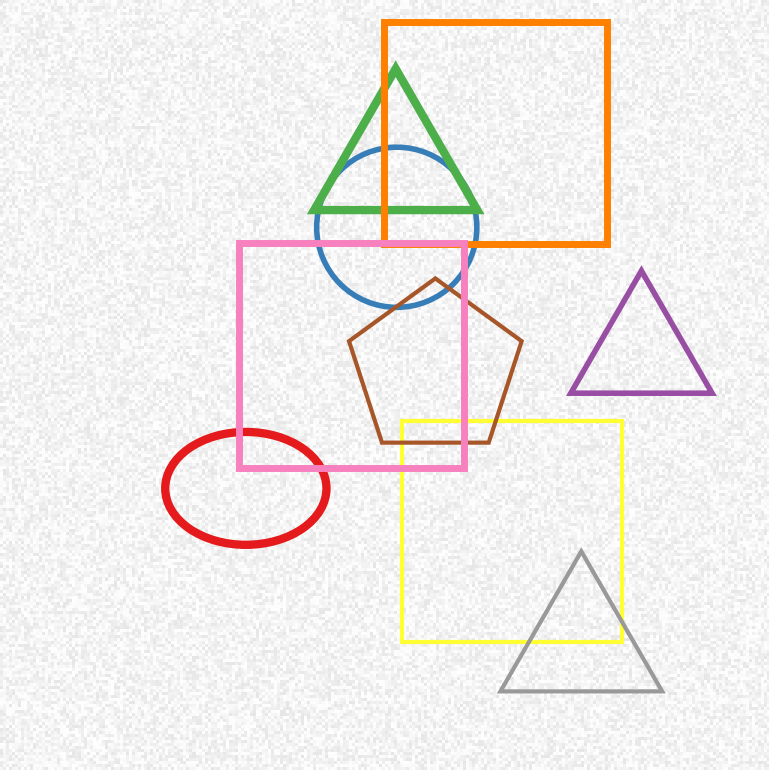[{"shape": "oval", "thickness": 3, "radius": 0.52, "center": [0.319, 0.366]}, {"shape": "circle", "thickness": 2, "radius": 0.52, "center": [0.515, 0.705]}, {"shape": "triangle", "thickness": 3, "radius": 0.61, "center": [0.514, 0.788]}, {"shape": "triangle", "thickness": 2, "radius": 0.53, "center": [0.833, 0.542]}, {"shape": "square", "thickness": 2.5, "radius": 0.72, "center": [0.644, 0.827]}, {"shape": "square", "thickness": 1.5, "radius": 0.72, "center": [0.665, 0.31]}, {"shape": "pentagon", "thickness": 1.5, "radius": 0.59, "center": [0.565, 0.521]}, {"shape": "square", "thickness": 2.5, "radius": 0.73, "center": [0.457, 0.539]}, {"shape": "triangle", "thickness": 1.5, "radius": 0.61, "center": [0.755, 0.163]}]